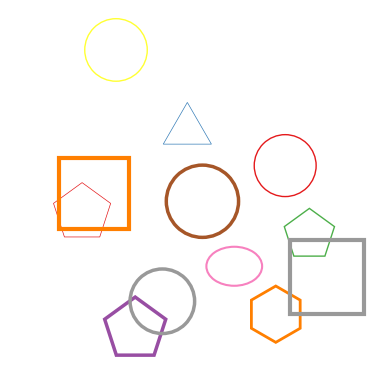[{"shape": "circle", "thickness": 1, "radius": 0.4, "center": [0.741, 0.57]}, {"shape": "pentagon", "thickness": 0.5, "radius": 0.39, "center": [0.213, 0.448]}, {"shape": "triangle", "thickness": 0.5, "radius": 0.36, "center": [0.487, 0.662]}, {"shape": "pentagon", "thickness": 1, "radius": 0.34, "center": [0.804, 0.39]}, {"shape": "pentagon", "thickness": 2.5, "radius": 0.42, "center": [0.351, 0.145]}, {"shape": "hexagon", "thickness": 2, "radius": 0.37, "center": [0.716, 0.184]}, {"shape": "square", "thickness": 3, "radius": 0.46, "center": [0.245, 0.497]}, {"shape": "circle", "thickness": 1, "radius": 0.41, "center": [0.301, 0.87]}, {"shape": "circle", "thickness": 2.5, "radius": 0.47, "center": [0.526, 0.477]}, {"shape": "oval", "thickness": 1.5, "radius": 0.36, "center": [0.608, 0.308]}, {"shape": "square", "thickness": 3, "radius": 0.48, "center": [0.85, 0.281]}, {"shape": "circle", "thickness": 2.5, "radius": 0.42, "center": [0.422, 0.218]}]